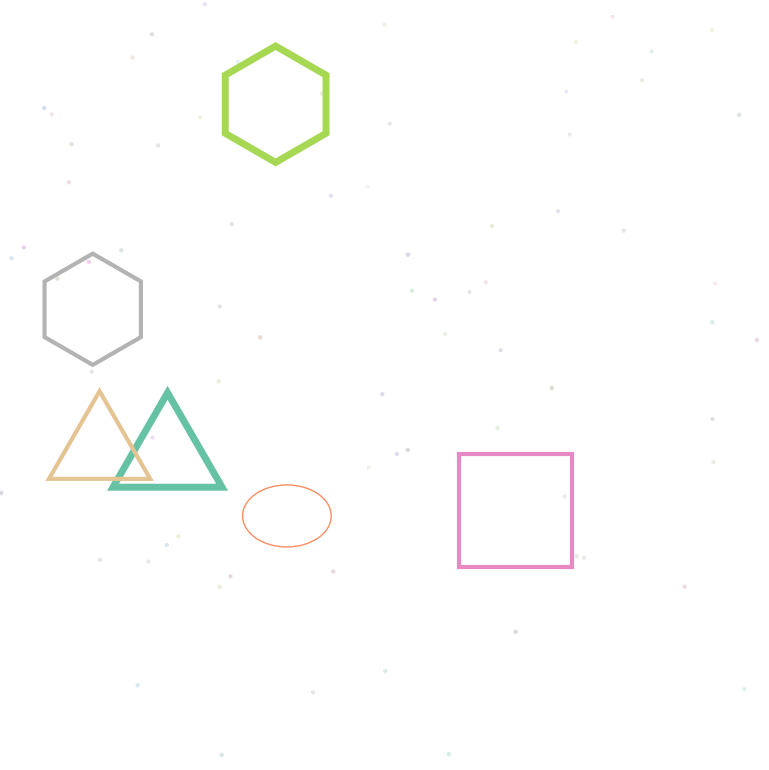[{"shape": "triangle", "thickness": 2.5, "radius": 0.41, "center": [0.218, 0.408]}, {"shape": "oval", "thickness": 0.5, "radius": 0.29, "center": [0.373, 0.33]}, {"shape": "square", "thickness": 1.5, "radius": 0.37, "center": [0.67, 0.337]}, {"shape": "hexagon", "thickness": 2.5, "radius": 0.38, "center": [0.358, 0.865]}, {"shape": "triangle", "thickness": 1.5, "radius": 0.38, "center": [0.129, 0.416]}, {"shape": "hexagon", "thickness": 1.5, "radius": 0.36, "center": [0.12, 0.598]}]